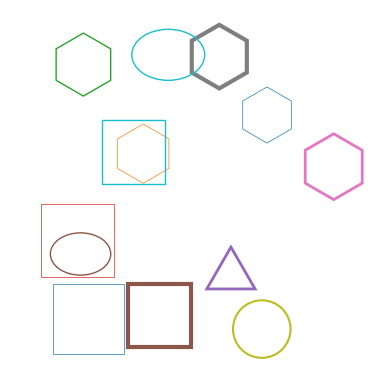[{"shape": "hexagon", "thickness": 0.5, "radius": 0.36, "center": [0.694, 0.701]}, {"shape": "square", "thickness": 0.5, "radius": 0.46, "center": [0.23, 0.171]}, {"shape": "hexagon", "thickness": 0.5, "radius": 0.38, "center": [0.372, 0.601]}, {"shape": "hexagon", "thickness": 1, "radius": 0.41, "center": [0.217, 0.832]}, {"shape": "square", "thickness": 0.5, "radius": 0.47, "center": [0.202, 0.376]}, {"shape": "triangle", "thickness": 2, "radius": 0.36, "center": [0.6, 0.286]}, {"shape": "oval", "thickness": 1, "radius": 0.39, "center": [0.209, 0.34]}, {"shape": "square", "thickness": 3, "radius": 0.41, "center": [0.414, 0.18]}, {"shape": "hexagon", "thickness": 2, "radius": 0.43, "center": [0.867, 0.567]}, {"shape": "hexagon", "thickness": 3, "radius": 0.41, "center": [0.57, 0.853]}, {"shape": "circle", "thickness": 1.5, "radius": 0.37, "center": [0.68, 0.145]}, {"shape": "square", "thickness": 1, "radius": 0.41, "center": [0.347, 0.605]}, {"shape": "oval", "thickness": 1, "radius": 0.47, "center": [0.437, 0.858]}]